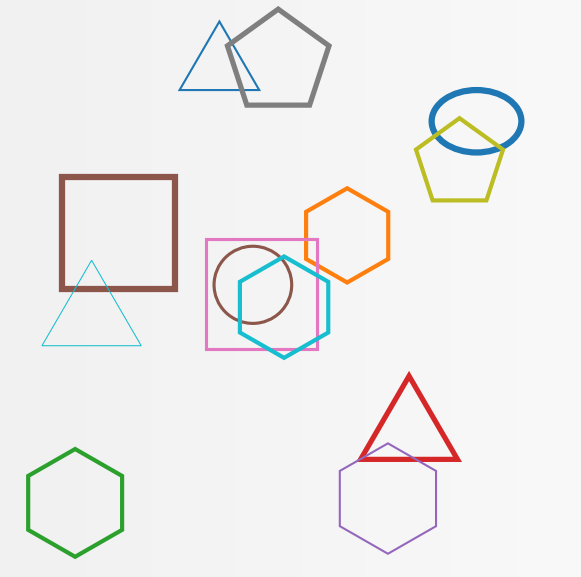[{"shape": "triangle", "thickness": 1, "radius": 0.4, "center": [0.377, 0.883]}, {"shape": "oval", "thickness": 3, "radius": 0.39, "center": [0.82, 0.789]}, {"shape": "hexagon", "thickness": 2, "radius": 0.41, "center": [0.597, 0.592]}, {"shape": "hexagon", "thickness": 2, "radius": 0.47, "center": [0.129, 0.128]}, {"shape": "triangle", "thickness": 2.5, "radius": 0.48, "center": [0.704, 0.252]}, {"shape": "hexagon", "thickness": 1, "radius": 0.48, "center": [0.667, 0.136]}, {"shape": "circle", "thickness": 1.5, "radius": 0.33, "center": [0.435, 0.506]}, {"shape": "square", "thickness": 3, "radius": 0.49, "center": [0.203, 0.596]}, {"shape": "square", "thickness": 1.5, "radius": 0.48, "center": [0.449, 0.49]}, {"shape": "pentagon", "thickness": 2.5, "radius": 0.46, "center": [0.479, 0.891]}, {"shape": "pentagon", "thickness": 2, "radius": 0.39, "center": [0.791, 0.716]}, {"shape": "triangle", "thickness": 0.5, "radius": 0.49, "center": [0.158, 0.45]}, {"shape": "hexagon", "thickness": 2, "radius": 0.44, "center": [0.489, 0.467]}]